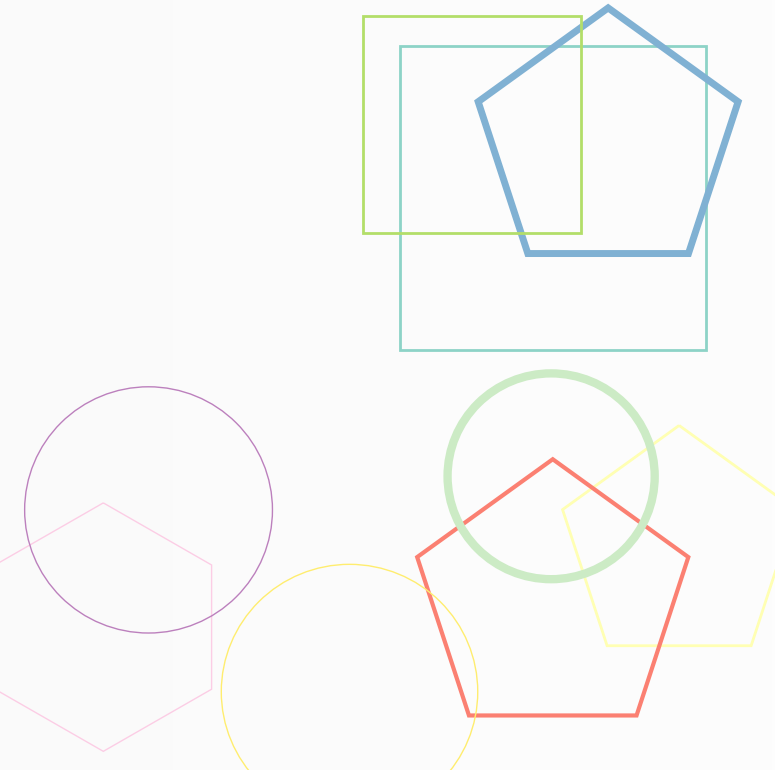[{"shape": "square", "thickness": 1, "radius": 0.99, "center": [0.713, 0.743]}, {"shape": "pentagon", "thickness": 1, "radius": 0.79, "center": [0.876, 0.289]}, {"shape": "pentagon", "thickness": 1.5, "radius": 0.92, "center": [0.713, 0.22]}, {"shape": "pentagon", "thickness": 2.5, "radius": 0.88, "center": [0.785, 0.813]}, {"shape": "square", "thickness": 1, "radius": 0.7, "center": [0.609, 0.838]}, {"shape": "hexagon", "thickness": 0.5, "radius": 0.81, "center": [0.133, 0.186]}, {"shape": "circle", "thickness": 0.5, "radius": 0.8, "center": [0.192, 0.338]}, {"shape": "circle", "thickness": 3, "radius": 0.67, "center": [0.711, 0.381]}, {"shape": "circle", "thickness": 0.5, "radius": 0.83, "center": [0.451, 0.102]}]